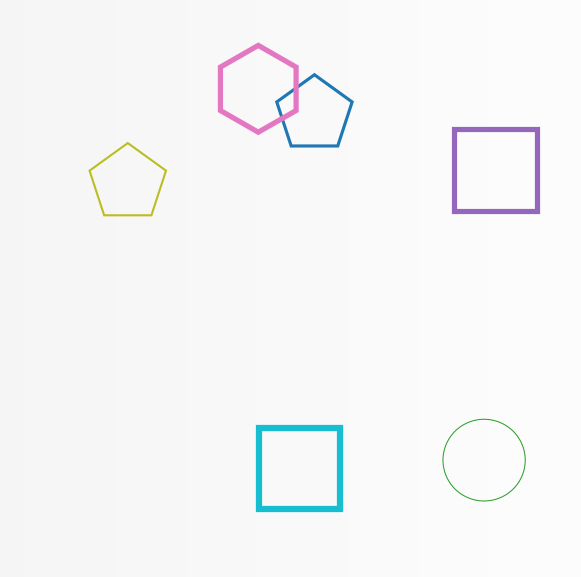[{"shape": "pentagon", "thickness": 1.5, "radius": 0.34, "center": [0.541, 0.802]}, {"shape": "circle", "thickness": 0.5, "radius": 0.35, "center": [0.833, 0.202]}, {"shape": "square", "thickness": 2.5, "radius": 0.35, "center": [0.853, 0.705]}, {"shape": "hexagon", "thickness": 2.5, "radius": 0.38, "center": [0.444, 0.845]}, {"shape": "pentagon", "thickness": 1, "radius": 0.35, "center": [0.22, 0.682]}, {"shape": "square", "thickness": 3, "radius": 0.35, "center": [0.516, 0.188]}]